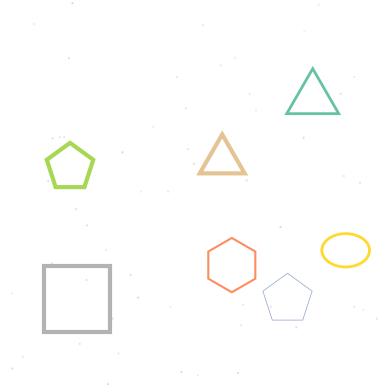[{"shape": "triangle", "thickness": 2, "radius": 0.39, "center": [0.812, 0.744]}, {"shape": "hexagon", "thickness": 1.5, "radius": 0.35, "center": [0.602, 0.311]}, {"shape": "pentagon", "thickness": 0.5, "radius": 0.34, "center": [0.747, 0.223]}, {"shape": "pentagon", "thickness": 3, "radius": 0.32, "center": [0.182, 0.565]}, {"shape": "oval", "thickness": 2, "radius": 0.31, "center": [0.898, 0.35]}, {"shape": "triangle", "thickness": 3, "radius": 0.34, "center": [0.577, 0.583]}, {"shape": "square", "thickness": 3, "radius": 0.42, "center": [0.2, 0.223]}]